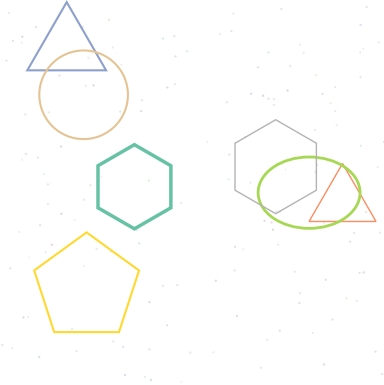[{"shape": "hexagon", "thickness": 2.5, "radius": 0.55, "center": [0.349, 0.515]}, {"shape": "triangle", "thickness": 1, "radius": 0.5, "center": [0.89, 0.475]}, {"shape": "triangle", "thickness": 1.5, "radius": 0.59, "center": [0.173, 0.876]}, {"shape": "oval", "thickness": 2, "radius": 0.66, "center": [0.803, 0.5]}, {"shape": "pentagon", "thickness": 1.5, "radius": 0.72, "center": [0.225, 0.253]}, {"shape": "circle", "thickness": 1.5, "radius": 0.58, "center": [0.217, 0.754]}, {"shape": "hexagon", "thickness": 1, "radius": 0.61, "center": [0.716, 0.567]}]